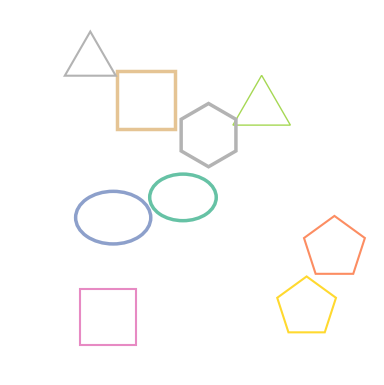[{"shape": "oval", "thickness": 2.5, "radius": 0.43, "center": [0.475, 0.487]}, {"shape": "pentagon", "thickness": 1.5, "radius": 0.42, "center": [0.869, 0.356]}, {"shape": "oval", "thickness": 2.5, "radius": 0.49, "center": [0.294, 0.435]}, {"shape": "square", "thickness": 1.5, "radius": 0.37, "center": [0.28, 0.176]}, {"shape": "triangle", "thickness": 1, "radius": 0.43, "center": [0.68, 0.718]}, {"shape": "pentagon", "thickness": 1.5, "radius": 0.4, "center": [0.796, 0.202]}, {"shape": "square", "thickness": 2.5, "radius": 0.38, "center": [0.38, 0.741]}, {"shape": "hexagon", "thickness": 2.5, "radius": 0.41, "center": [0.542, 0.649]}, {"shape": "triangle", "thickness": 1.5, "radius": 0.38, "center": [0.235, 0.842]}]